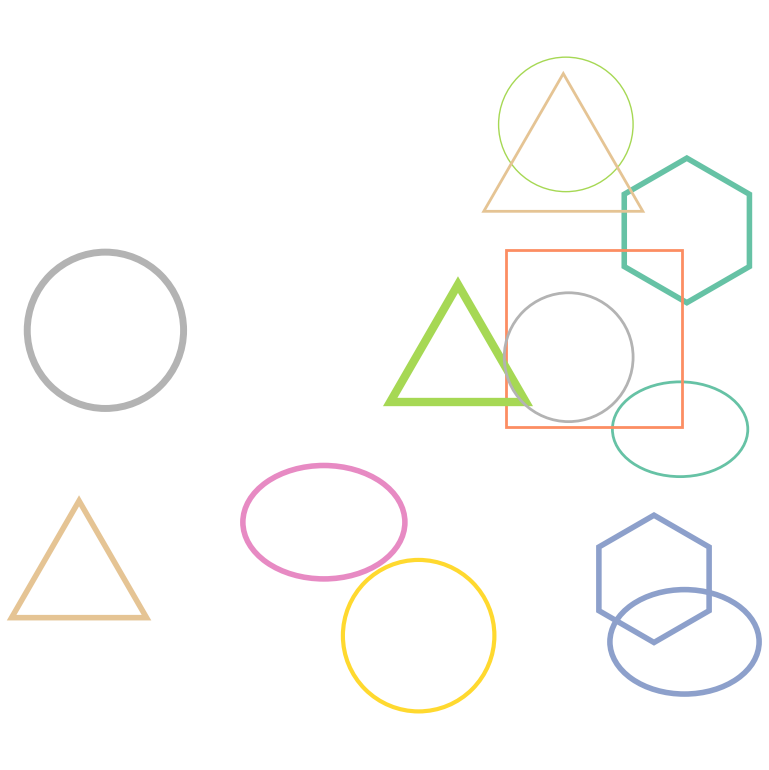[{"shape": "hexagon", "thickness": 2, "radius": 0.47, "center": [0.892, 0.701]}, {"shape": "oval", "thickness": 1, "radius": 0.44, "center": [0.883, 0.443]}, {"shape": "square", "thickness": 1, "radius": 0.57, "center": [0.772, 0.56]}, {"shape": "hexagon", "thickness": 2, "radius": 0.41, "center": [0.849, 0.248]}, {"shape": "oval", "thickness": 2, "radius": 0.48, "center": [0.889, 0.166]}, {"shape": "oval", "thickness": 2, "radius": 0.53, "center": [0.421, 0.322]}, {"shape": "triangle", "thickness": 3, "radius": 0.51, "center": [0.595, 0.529]}, {"shape": "circle", "thickness": 0.5, "radius": 0.44, "center": [0.735, 0.838]}, {"shape": "circle", "thickness": 1.5, "radius": 0.49, "center": [0.544, 0.174]}, {"shape": "triangle", "thickness": 1, "radius": 0.6, "center": [0.732, 0.785]}, {"shape": "triangle", "thickness": 2, "radius": 0.51, "center": [0.103, 0.248]}, {"shape": "circle", "thickness": 2.5, "radius": 0.51, "center": [0.137, 0.571]}, {"shape": "circle", "thickness": 1, "radius": 0.42, "center": [0.739, 0.536]}]